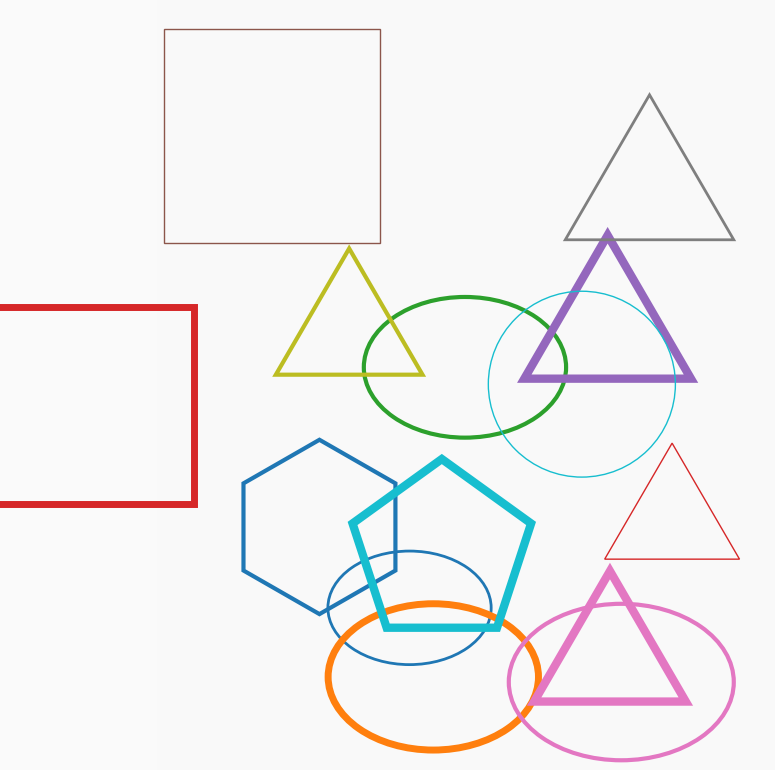[{"shape": "oval", "thickness": 1, "radius": 0.53, "center": [0.528, 0.211]}, {"shape": "hexagon", "thickness": 1.5, "radius": 0.57, "center": [0.412, 0.316]}, {"shape": "oval", "thickness": 2.5, "radius": 0.68, "center": [0.559, 0.121]}, {"shape": "oval", "thickness": 1.5, "radius": 0.65, "center": [0.6, 0.523]}, {"shape": "square", "thickness": 2.5, "radius": 0.64, "center": [0.123, 0.473]}, {"shape": "triangle", "thickness": 0.5, "radius": 0.5, "center": [0.867, 0.324]}, {"shape": "triangle", "thickness": 3, "radius": 0.62, "center": [0.784, 0.57]}, {"shape": "square", "thickness": 0.5, "radius": 0.7, "center": [0.352, 0.823]}, {"shape": "triangle", "thickness": 3, "radius": 0.56, "center": [0.787, 0.145]}, {"shape": "oval", "thickness": 1.5, "radius": 0.73, "center": [0.802, 0.114]}, {"shape": "triangle", "thickness": 1, "radius": 0.63, "center": [0.838, 0.751]}, {"shape": "triangle", "thickness": 1.5, "radius": 0.55, "center": [0.451, 0.568]}, {"shape": "pentagon", "thickness": 3, "radius": 0.61, "center": [0.57, 0.283]}, {"shape": "circle", "thickness": 0.5, "radius": 0.6, "center": [0.751, 0.501]}]